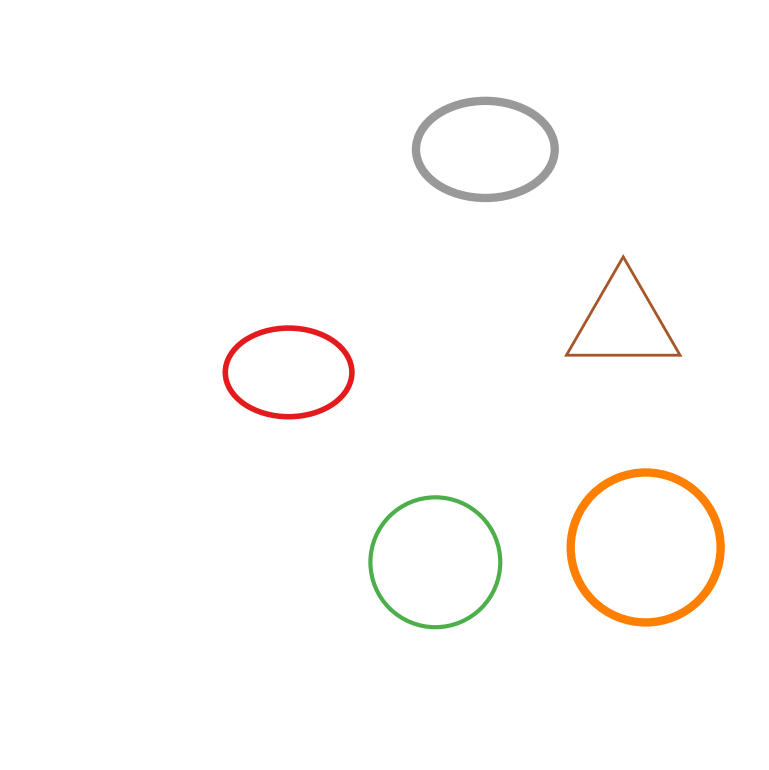[{"shape": "oval", "thickness": 2, "radius": 0.41, "center": [0.375, 0.516]}, {"shape": "circle", "thickness": 1.5, "radius": 0.42, "center": [0.565, 0.27]}, {"shape": "circle", "thickness": 3, "radius": 0.49, "center": [0.839, 0.289]}, {"shape": "triangle", "thickness": 1, "radius": 0.43, "center": [0.809, 0.581]}, {"shape": "oval", "thickness": 3, "radius": 0.45, "center": [0.63, 0.806]}]